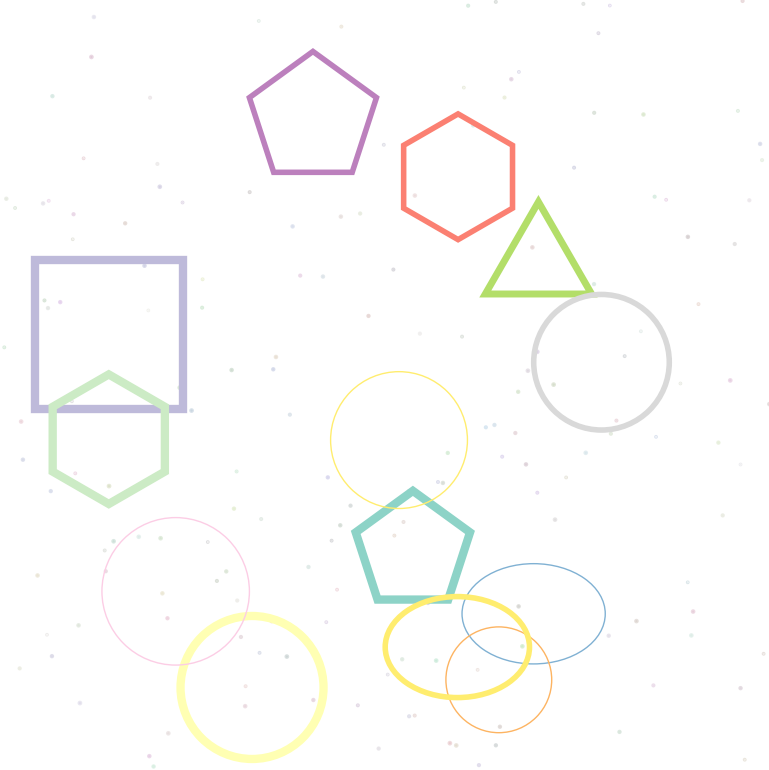[{"shape": "pentagon", "thickness": 3, "radius": 0.39, "center": [0.536, 0.284]}, {"shape": "circle", "thickness": 3, "radius": 0.46, "center": [0.327, 0.107]}, {"shape": "square", "thickness": 3, "radius": 0.48, "center": [0.142, 0.566]}, {"shape": "hexagon", "thickness": 2, "radius": 0.41, "center": [0.595, 0.77]}, {"shape": "oval", "thickness": 0.5, "radius": 0.47, "center": [0.693, 0.203]}, {"shape": "circle", "thickness": 0.5, "radius": 0.34, "center": [0.648, 0.117]}, {"shape": "triangle", "thickness": 2.5, "radius": 0.4, "center": [0.699, 0.658]}, {"shape": "circle", "thickness": 0.5, "radius": 0.48, "center": [0.228, 0.232]}, {"shape": "circle", "thickness": 2, "radius": 0.44, "center": [0.781, 0.53]}, {"shape": "pentagon", "thickness": 2, "radius": 0.43, "center": [0.406, 0.846]}, {"shape": "hexagon", "thickness": 3, "radius": 0.42, "center": [0.141, 0.43]}, {"shape": "circle", "thickness": 0.5, "radius": 0.44, "center": [0.518, 0.428]}, {"shape": "oval", "thickness": 2, "radius": 0.47, "center": [0.594, 0.16]}]